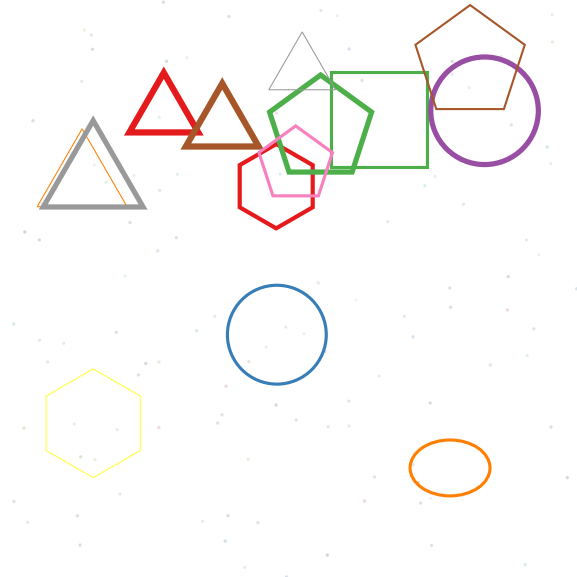[{"shape": "hexagon", "thickness": 2, "radius": 0.36, "center": [0.478, 0.677]}, {"shape": "triangle", "thickness": 3, "radius": 0.34, "center": [0.284, 0.804]}, {"shape": "circle", "thickness": 1.5, "radius": 0.43, "center": [0.479, 0.42]}, {"shape": "pentagon", "thickness": 2.5, "radius": 0.46, "center": [0.555, 0.776]}, {"shape": "square", "thickness": 1.5, "radius": 0.41, "center": [0.656, 0.792]}, {"shape": "circle", "thickness": 2.5, "radius": 0.47, "center": [0.839, 0.807]}, {"shape": "oval", "thickness": 1.5, "radius": 0.35, "center": [0.779, 0.189]}, {"shape": "triangle", "thickness": 0.5, "radius": 0.45, "center": [0.142, 0.686]}, {"shape": "hexagon", "thickness": 0.5, "radius": 0.47, "center": [0.161, 0.266]}, {"shape": "triangle", "thickness": 3, "radius": 0.36, "center": [0.385, 0.782]}, {"shape": "pentagon", "thickness": 1, "radius": 0.5, "center": [0.814, 0.891]}, {"shape": "pentagon", "thickness": 1.5, "radius": 0.33, "center": [0.512, 0.714]}, {"shape": "triangle", "thickness": 2.5, "radius": 0.5, "center": [0.161, 0.691]}, {"shape": "triangle", "thickness": 0.5, "radius": 0.33, "center": [0.523, 0.877]}]